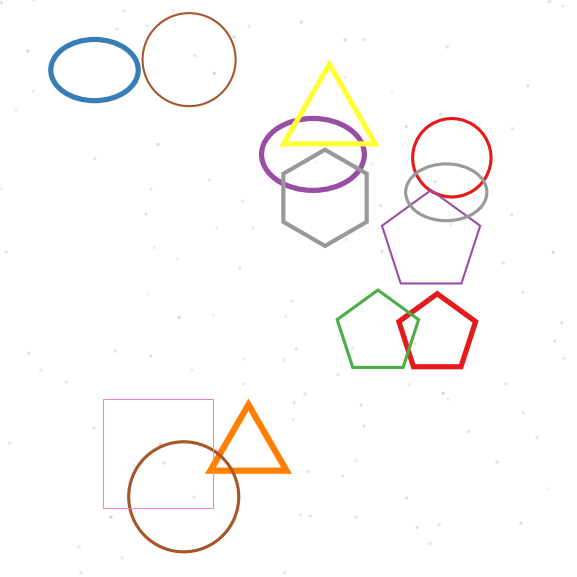[{"shape": "circle", "thickness": 1.5, "radius": 0.34, "center": [0.782, 0.726]}, {"shape": "pentagon", "thickness": 2.5, "radius": 0.35, "center": [0.757, 0.421]}, {"shape": "oval", "thickness": 2.5, "radius": 0.38, "center": [0.164, 0.878]}, {"shape": "pentagon", "thickness": 1.5, "radius": 0.37, "center": [0.654, 0.423]}, {"shape": "pentagon", "thickness": 1, "radius": 0.45, "center": [0.746, 0.581]}, {"shape": "oval", "thickness": 2.5, "radius": 0.44, "center": [0.542, 0.732]}, {"shape": "triangle", "thickness": 3, "radius": 0.38, "center": [0.43, 0.222]}, {"shape": "triangle", "thickness": 2.5, "radius": 0.46, "center": [0.57, 0.796]}, {"shape": "circle", "thickness": 1, "radius": 0.4, "center": [0.327, 0.896]}, {"shape": "circle", "thickness": 1.5, "radius": 0.48, "center": [0.318, 0.139]}, {"shape": "square", "thickness": 0.5, "radius": 0.47, "center": [0.273, 0.214]}, {"shape": "oval", "thickness": 1.5, "radius": 0.35, "center": [0.773, 0.666]}, {"shape": "hexagon", "thickness": 2, "radius": 0.42, "center": [0.563, 0.657]}]